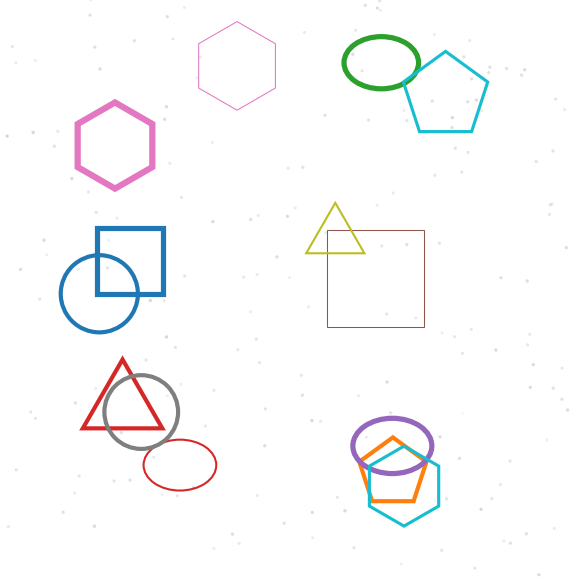[{"shape": "square", "thickness": 2.5, "radius": 0.29, "center": [0.225, 0.547]}, {"shape": "circle", "thickness": 2, "radius": 0.33, "center": [0.172, 0.49]}, {"shape": "pentagon", "thickness": 2, "radius": 0.31, "center": [0.68, 0.181]}, {"shape": "oval", "thickness": 2.5, "radius": 0.32, "center": [0.66, 0.891]}, {"shape": "triangle", "thickness": 2, "radius": 0.4, "center": [0.212, 0.297]}, {"shape": "oval", "thickness": 1, "radius": 0.31, "center": [0.312, 0.194]}, {"shape": "oval", "thickness": 2.5, "radius": 0.34, "center": [0.679, 0.227]}, {"shape": "square", "thickness": 0.5, "radius": 0.42, "center": [0.651, 0.516]}, {"shape": "hexagon", "thickness": 3, "radius": 0.37, "center": [0.199, 0.747]}, {"shape": "hexagon", "thickness": 0.5, "radius": 0.38, "center": [0.41, 0.885]}, {"shape": "circle", "thickness": 2, "radius": 0.32, "center": [0.245, 0.286]}, {"shape": "triangle", "thickness": 1, "radius": 0.29, "center": [0.581, 0.59]}, {"shape": "pentagon", "thickness": 1.5, "radius": 0.38, "center": [0.772, 0.833]}, {"shape": "hexagon", "thickness": 1.5, "radius": 0.35, "center": [0.7, 0.157]}]